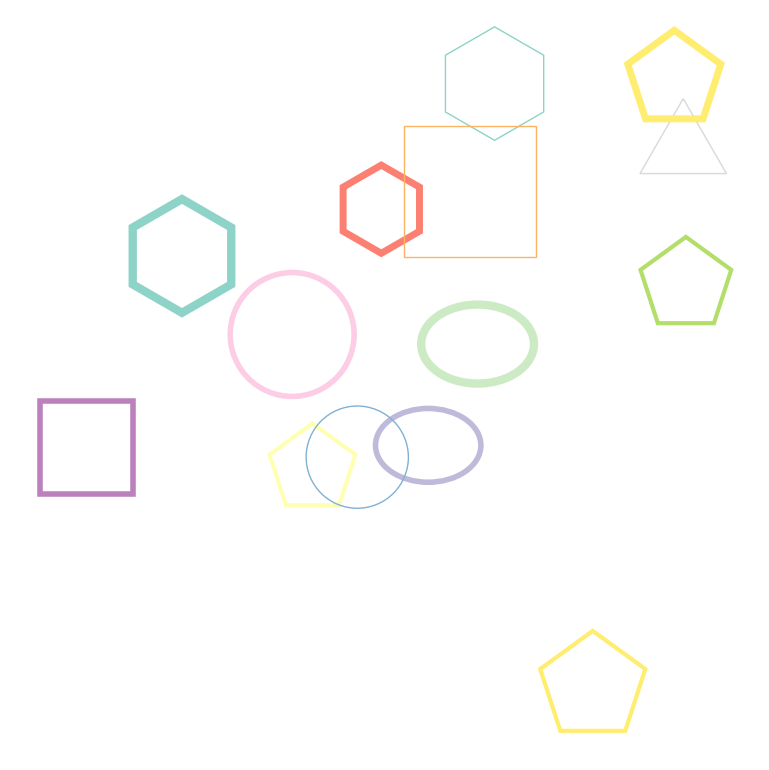[{"shape": "hexagon", "thickness": 3, "radius": 0.37, "center": [0.236, 0.668]}, {"shape": "hexagon", "thickness": 0.5, "radius": 0.37, "center": [0.642, 0.891]}, {"shape": "pentagon", "thickness": 1.5, "radius": 0.29, "center": [0.406, 0.391]}, {"shape": "oval", "thickness": 2, "radius": 0.34, "center": [0.556, 0.422]}, {"shape": "hexagon", "thickness": 2.5, "radius": 0.29, "center": [0.495, 0.728]}, {"shape": "circle", "thickness": 0.5, "radius": 0.33, "center": [0.464, 0.406]}, {"shape": "square", "thickness": 0.5, "radius": 0.43, "center": [0.611, 0.751]}, {"shape": "pentagon", "thickness": 1.5, "radius": 0.31, "center": [0.891, 0.63]}, {"shape": "circle", "thickness": 2, "radius": 0.4, "center": [0.379, 0.566]}, {"shape": "triangle", "thickness": 0.5, "radius": 0.32, "center": [0.887, 0.807]}, {"shape": "square", "thickness": 2, "radius": 0.3, "center": [0.112, 0.419]}, {"shape": "oval", "thickness": 3, "radius": 0.37, "center": [0.62, 0.553]}, {"shape": "pentagon", "thickness": 2.5, "radius": 0.32, "center": [0.876, 0.897]}, {"shape": "pentagon", "thickness": 1.5, "radius": 0.36, "center": [0.77, 0.109]}]